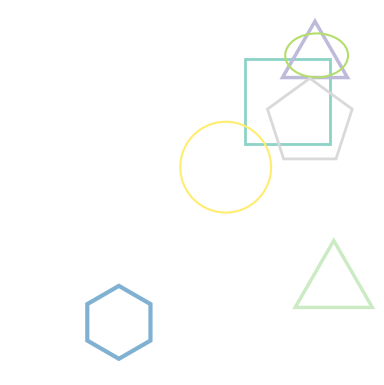[{"shape": "square", "thickness": 2, "radius": 0.55, "center": [0.747, 0.735]}, {"shape": "triangle", "thickness": 2.5, "radius": 0.49, "center": [0.818, 0.847]}, {"shape": "hexagon", "thickness": 3, "radius": 0.47, "center": [0.309, 0.163]}, {"shape": "oval", "thickness": 1.5, "radius": 0.41, "center": [0.822, 0.856]}, {"shape": "pentagon", "thickness": 2, "radius": 0.58, "center": [0.805, 0.681]}, {"shape": "triangle", "thickness": 2.5, "radius": 0.58, "center": [0.867, 0.259]}, {"shape": "circle", "thickness": 1.5, "radius": 0.59, "center": [0.586, 0.566]}]